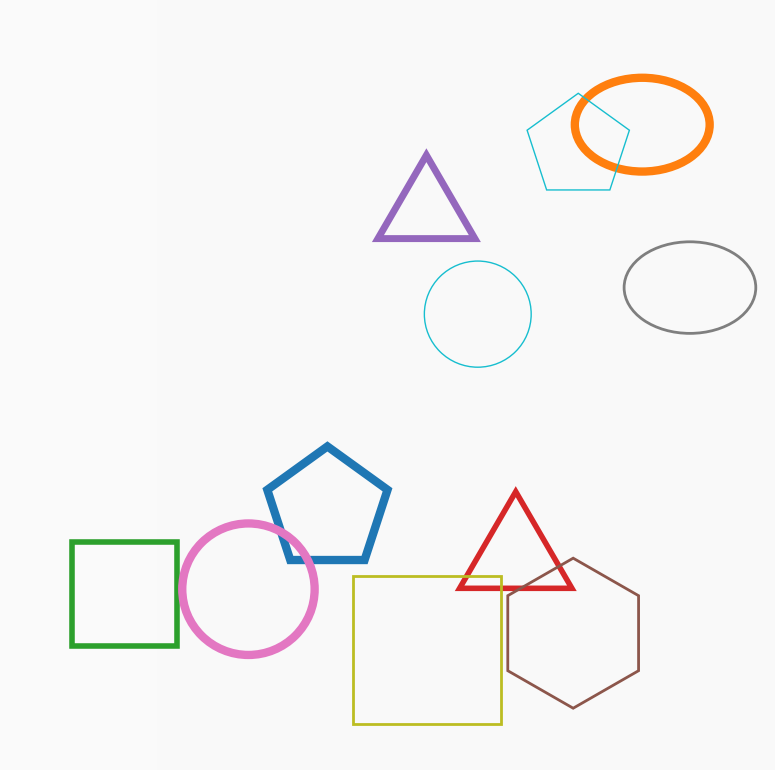[{"shape": "pentagon", "thickness": 3, "radius": 0.41, "center": [0.422, 0.339]}, {"shape": "oval", "thickness": 3, "radius": 0.43, "center": [0.829, 0.838]}, {"shape": "square", "thickness": 2, "radius": 0.34, "center": [0.161, 0.228]}, {"shape": "triangle", "thickness": 2, "radius": 0.42, "center": [0.665, 0.278]}, {"shape": "triangle", "thickness": 2.5, "radius": 0.36, "center": [0.55, 0.726]}, {"shape": "hexagon", "thickness": 1, "radius": 0.49, "center": [0.74, 0.178]}, {"shape": "circle", "thickness": 3, "radius": 0.43, "center": [0.321, 0.235]}, {"shape": "oval", "thickness": 1, "radius": 0.42, "center": [0.89, 0.627]}, {"shape": "square", "thickness": 1, "radius": 0.48, "center": [0.551, 0.156]}, {"shape": "circle", "thickness": 0.5, "radius": 0.34, "center": [0.616, 0.592]}, {"shape": "pentagon", "thickness": 0.5, "radius": 0.35, "center": [0.746, 0.809]}]